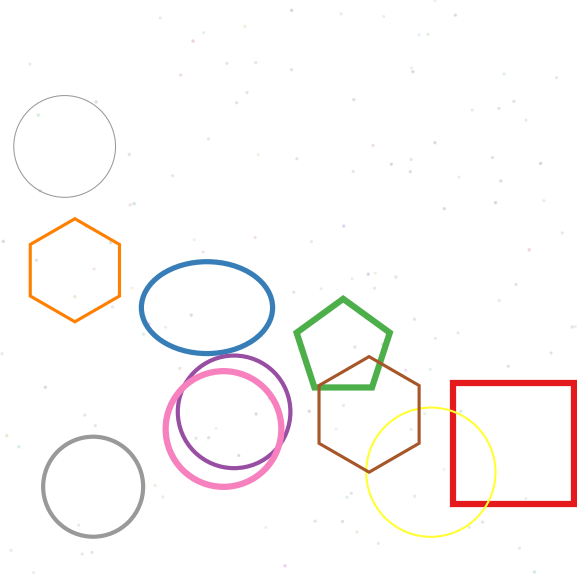[{"shape": "square", "thickness": 3, "radius": 0.52, "center": [0.889, 0.232]}, {"shape": "oval", "thickness": 2.5, "radius": 0.57, "center": [0.358, 0.466]}, {"shape": "pentagon", "thickness": 3, "radius": 0.42, "center": [0.594, 0.397]}, {"shape": "circle", "thickness": 2, "radius": 0.49, "center": [0.405, 0.286]}, {"shape": "hexagon", "thickness": 1.5, "radius": 0.45, "center": [0.13, 0.531]}, {"shape": "circle", "thickness": 1, "radius": 0.56, "center": [0.746, 0.182]}, {"shape": "hexagon", "thickness": 1.5, "radius": 0.5, "center": [0.639, 0.282]}, {"shape": "circle", "thickness": 3, "radius": 0.5, "center": [0.387, 0.256]}, {"shape": "circle", "thickness": 0.5, "radius": 0.44, "center": [0.112, 0.746]}, {"shape": "circle", "thickness": 2, "radius": 0.43, "center": [0.161, 0.156]}]